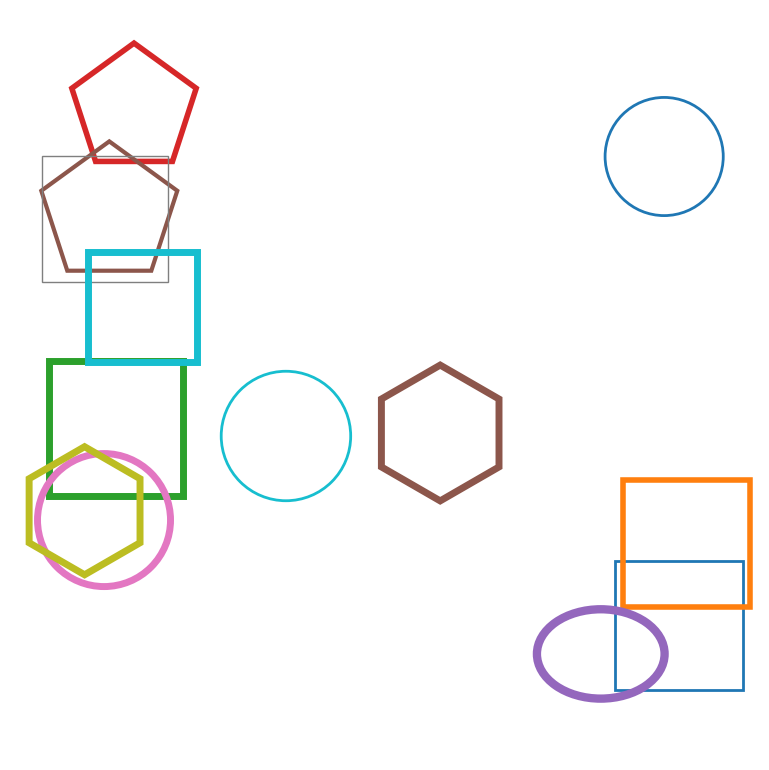[{"shape": "circle", "thickness": 1, "radius": 0.38, "center": [0.863, 0.797]}, {"shape": "square", "thickness": 1, "radius": 0.42, "center": [0.882, 0.187]}, {"shape": "square", "thickness": 2, "radius": 0.41, "center": [0.892, 0.294]}, {"shape": "square", "thickness": 2.5, "radius": 0.44, "center": [0.151, 0.444]}, {"shape": "pentagon", "thickness": 2, "radius": 0.42, "center": [0.174, 0.859]}, {"shape": "oval", "thickness": 3, "radius": 0.41, "center": [0.78, 0.151]}, {"shape": "pentagon", "thickness": 1.5, "radius": 0.46, "center": [0.142, 0.724]}, {"shape": "hexagon", "thickness": 2.5, "radius": 0.44, "center": [0.572, 0.438]}, {"shape": "circle", "thickness": 2.5, "radius": 0.43, "center": [0.135, 0.325]}, {"shape": "square", "thickness": 0.5, "radius": 0.41, "center": [0.136, 0.715]}, {"shape": "hexagon", "thickness": 2.5, "radius": 0.42, "center": [0.11, 0.337]}, {"shape": "square", "thickness": 2.5, "radius": 0.36, "center": [0.185, 0.601]}, {"shape": "circle", "thickness": 1, "radius": 0.42, "center": [0.371, 0.434]}]